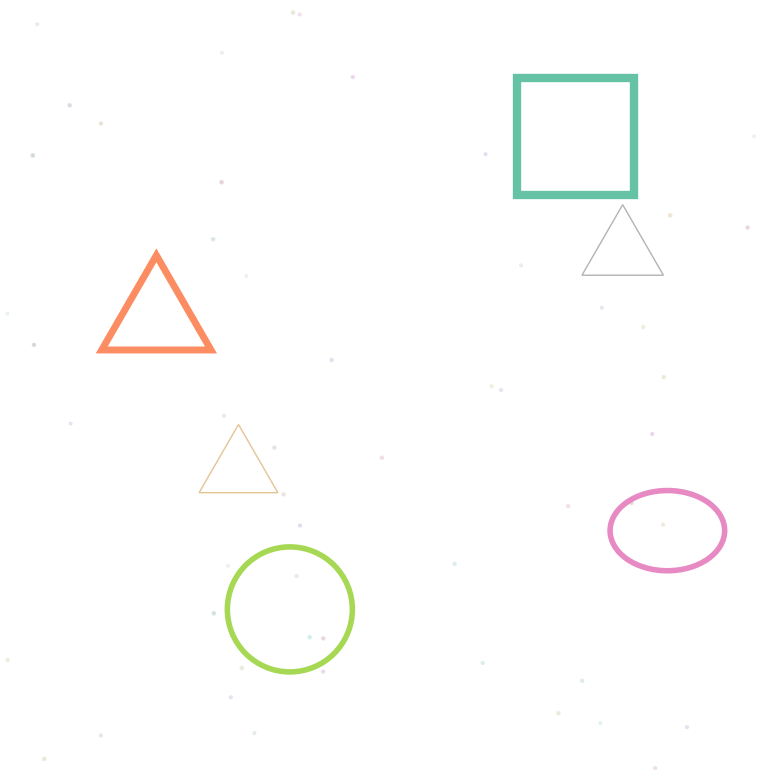[{"shape": "square", "thickness": 3, "radius": 0.38, "center": [0.747, 0.823]}, {"shape": "triangle", "thickness": 2.5, "radius": 0.41, "center": [0.203, 0.586]}, {"shape": "oval", "thickness": 2, "radius": 0.37, "center": [0.867, 0.311]}, {"shape": "circle", "thickness": 2, "radius": 0.41, "center": [0.376, 0.209]}, {"shape": "triangle", "thickness": 0.5, "radius": 0.3, "center": [0.31, 0.39]}, {"shape": "triangle", "thickness": 0.5, "radius": 0.31, "center": [0.809, 0.673]}]